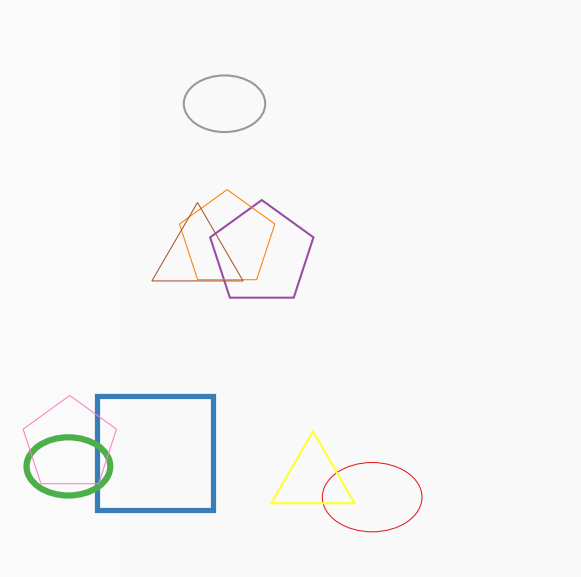[{"shape": "oval", "thickness": 0.5, "radius": 0.43, "center": [0.64, 0.138]}, {"shape": "square", "thickness": 2.5, "radius": 0.5, "center": [0.267, 0.215]}, {"shape": "oval", "thickness": 3, "radius": 0.36, "center": [0.118, 0.192]}, {"shape": "pentagon", "thickness": 1, "radius": 0.47, "center": [0.45, 0.559]}, {"shape": "pentagon", "thickness": 0.5, "radius": 0.43, "center": [0.391, 0.585]}, {"shape": "triangle", "thickness": 1, "radius": 0.41, "center": [0.538, 0.169]}, {"shape": "triangle", "thickness": 0.5, "radius": 0.45, "center": [0.34, 0.558]}, {"shape": "pentagon", "thickness": 0.5, "radius": 0.42, "center": [0.12, 0.23]}, {"shape": "oval", "thickness": 1, "radius": 0.35, "center": [0.386, 0.819]}]